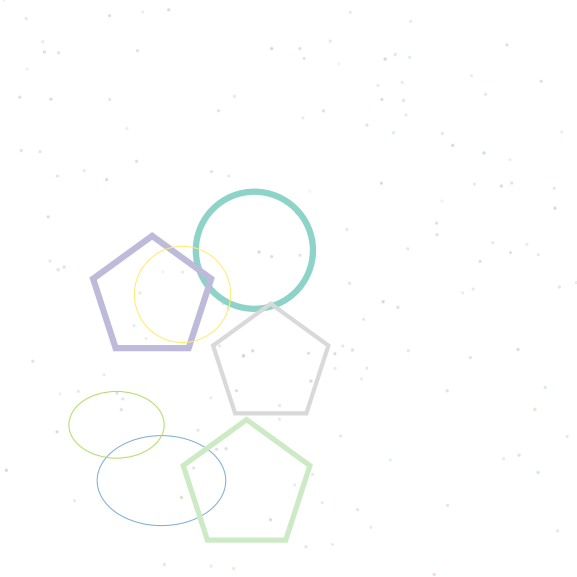[{"shape": "circle", "thickness": 3, "radius": 0.51, "center": [0.44, 0.566]}, {"shape": "pentagon", "thickness": 3, "radius": 0.54, "center": [0.263, 0.483]}, {"shape": "oval", "thickness": 0.5, "radius": 0.56, "center": [0.28, 0.167]}, {"shape": "oval", "thickness": 0.5, "radius": 0.41, "center": [0.202, 0.264]}, {"shape": "pentagon", "thickness": 2, "radius": 0.52, "center": [0.469, 0.368]}, {"shape": "pentagon", "thickness": 2.5, "radius": 0.58, "center": [0.427, 0.157]}, {"shape": "circle", "thickness": 0.5, "radius": 0.42, "center": [0.316, 0.489]}]